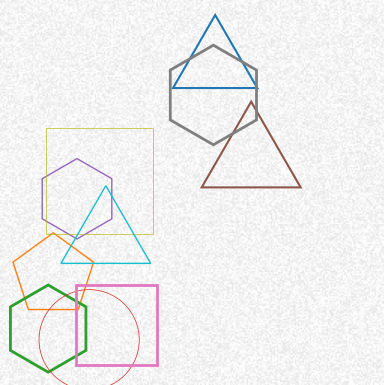[{"shape": "triangle", "thickness": 1.5, "radius": 0.63, "center": [0.559, 0.835]}, {"shape": "pentagon", "thickness": 1, "radius": 0.55, "center": [0.138, 0.285]}, {"shape": "hexagon", "thickness": 2, "radius": 0.57, "center": [0.125, 0.147]}, {"shape": "circle", "thickness": 0.5, "radius": 0.65, "center": [0.232, 0.118]}, {"shape": "hexagon", "thickness": 1, "radius": 0.52, "center": [0.2, 0.484]}, {"shape": "triangle", "thickness": 1.5, "radius": 0.74, "center": [0.652, 0.587]}, {"shape": "square", "thickness": 2, "radius": 0.53, "center": [0.303, 0.156]}, {"shape": "hexagon", "thickness": 2, "radius": 0.65, "center": [0.554, 0.753]}, {"shape": "square", "thickness": 0.5, "radius": 0.69, "center": [0.259, 0.53]}, {"shape": "triangle", "thickness": 1, "radius": 0.67, "center": [0.275, 0.383]}]